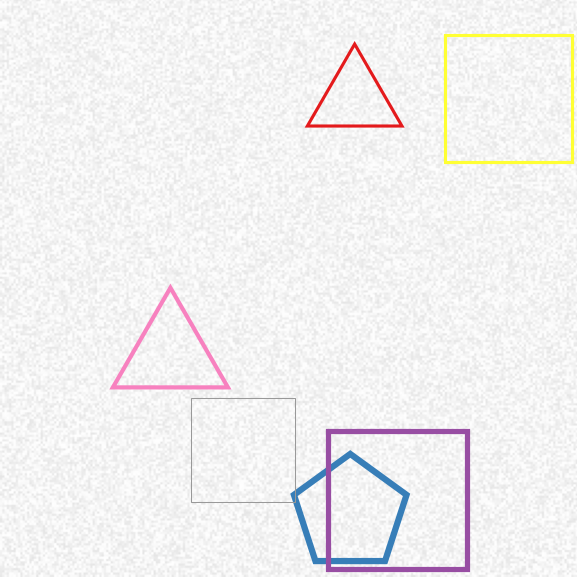[{"shape": "triangle", "thickness": 1.5, "radius": 0.47, "center": [0.614, 0.828]}, {"shape": "pentagon", "thickness": 3, "radius": 0.51, "center": [0.606, 0.111]}, {"shape": "square", "thickness": 2.5, "radius": 0.6, "center": [0.688, 0.134]}, {"shape": "square", "thickness": 1.5, "radius": 0.55, "center": [0.88, 0.829]}, {"shape": "triangle", "thickness": 2, "radius": 0.58, "center": [0.295, 0.386]}, {"shape": "square", "thickness": 0.5, "radius": 0.45, "center": [0.421, 0.221]}]